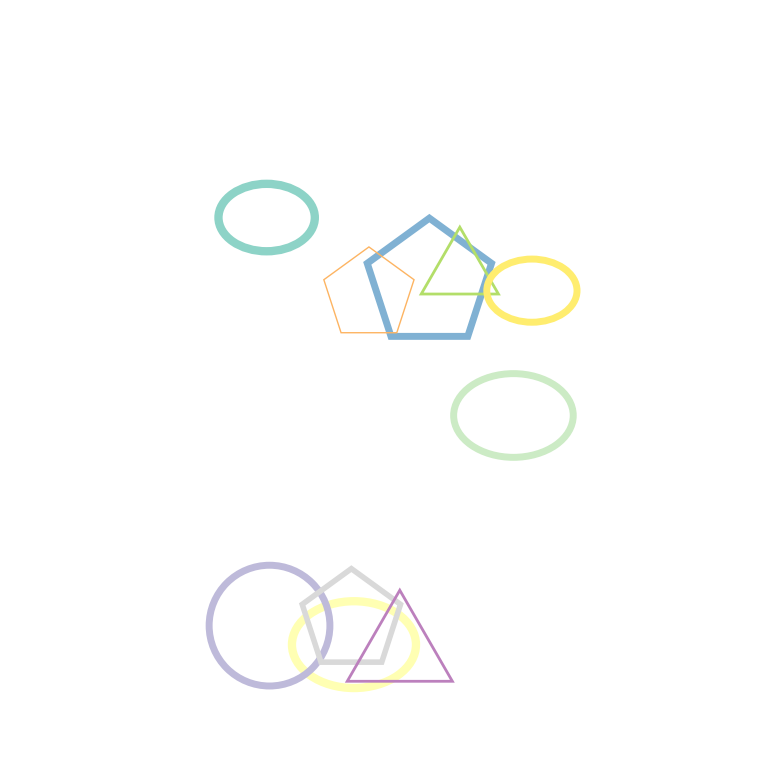[{"shape": "oval", "thickness": 3, "radius": 0.31, "center": [0.346, 0.717]}, {"shape": "oval", "thickness": 3, "radius": 0.4, "center": [0.46, 0.163]}, {"shape": "circle", "thickness": 2.5, "radius": 0.39, "center": [0.35, 0.188]}, {"shape": "pentagon", "thickness": 2.5, "radius": 0.42, "center": [0.558, 0.632]}, {"shape": "pentagon", "thickness": 0.5, "radius": 0.31, "center": [0.479, 0.618]}, {"shape": "triangle", "thickness": 1, "radius": 0.29, "center": [0.597, 0.647]}, {"shape": "pentagon", "thickness": 2, "radius": 0.34, "center": [0.456, 0.194]}, {"shape": "triangle", "thickness": 1, "radius": 0.39, "center": [0.519, 0.155]}, {"shape": "oval", "thickness": 2.5, "radius": 0.39, "center": [0.667, 0.46]}, {"shape": "oval", "thickness": 2.5, "radius": 0.29, "center": [0.691, 0.623]}]